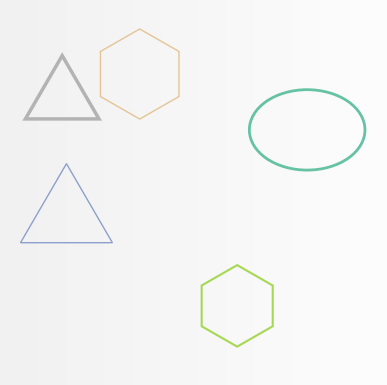[{"shape": "oval", "thickness": 2, "radius": 0.75, "center": [0.793, 0.663]}, {"shape": "triangle", "thickness": 1, "radius": 0.68, "center": [0.172, 0.438]}, {"shape": "hexagon", "thickness": 1.5, "radius": 0.53, "center": [0.612, 0.206]}, {"shape": "hexagon", "thickness": 1, "radius": 0.59, "center": [0.361, 0.808]}, {"shape": "triangle", "thickness": 2.5, "radius": 0.55, "center": [0.161, 0.746]}]